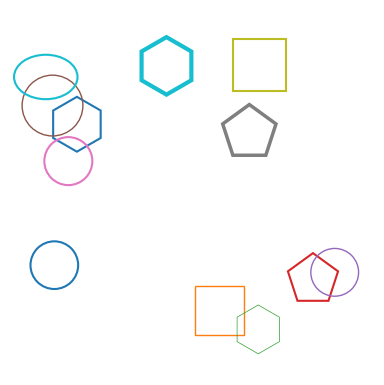[{"shape": "circle", "thickness": 1.5, "radius": 0.31, "center": [0.141, 0.311]}, {"shape": "hexagon", "thickness": 1.5, "radius": 0.36, "center": [0.2, 0.677]}, {"shape": "square", "thickness": 1, "radius": 0.32, "center": [0.571, 0.194]}, {"shape": "hexagon", "thickness": 0.5, "radius": 0.32, "center": [0.671, 0.144]}, {"shape": "pentagon", "thickness": 1.5, "radius": 0.34, "center": [0.813, 0.274]}, {"shape": "circle", "thickness": 1, "radius": 0.31, "center": [0.869, 0.293]}, {"shape": "circle", "thickness": 1, "radius": 0.39, "center": [0.136, 0.726]}, {"shape": "circle", "thickness": 1.5, "radius": 0.31, "center": [0.177, 0.582]}, {"shape": "pentagon", "thickness": 2.5, "radius": 0.36, "center": [0.648, 0.656]}, {"shape": "square", "thickness": 1.5, "radius": 0.34, "center": [0.675, 0.831]}, {"shape": "hexagon", "thickness": 3, "radius": 0.37, "center": [0.432, 0.829]}, {"shape": "oval", "thickness": 1.5, "radius": 0.41, "center": [0.119, 0.8]}]